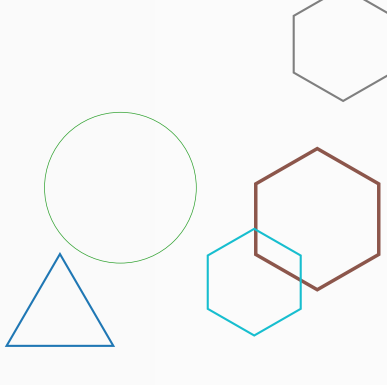[{"shape": "triangle", "thickness": 1.5, "radius": 0.8, "center": [0.155, 0.181]}, {"shape": "circle", "thickness": 0.5, "radius": 0.98, "center": [0.311, 0.512]}, {"shape": "hexagon", "thickness": 2.5, "radius": 0.92, "center": [0.819, 0.431]}, {"shape": "hexagon", "thickness": 1.5, "radius": 0.74, "center": [0.886, 0.885]}, {"shape": "hexagon", "thickness": 1.5, "radius": 0.69, "center": [0.656, 0.267]}]